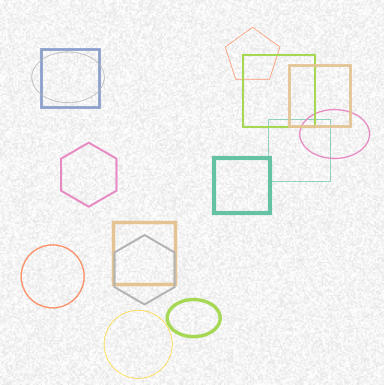[{"shape": "square", "thickness": 0.5, "radius": 0.4, "center": [0.776, 0.61]}, {"shape": "square", "thickness": 3, "radius": 0.36, "center": [0.628, 0.517]}, {"shape": "pentagon", "thickness": 0.5, "radius": 0.37, "center": [0.656, 0.855]}, {"shape": "circle", "thickness": 1, "radius": 0.41, "center": [0.137, 0.282]}, {"shape": "square", "thickness": 2, "radius": 0.38, "center": [0.182, 0.798]}, {"shape": "oval", "thickness": 1, "radius": 0.45, "center": [0.869, 0.652]}, {"shape": "hexagon", "thickness": 1.5, "radius": 0.42, "center": [0.231, 0.546]}, {"shape": "square", "thickness": 1.5, "radius": 0.47, "center": [0.724, 0.763]}, {"shape": "oval", "thickness": 2.5, "radius": 0.34, "center": [0.503, 0.174]}, {"shape": "circle", "thickness": 0.5, "radius": 0.44, "center": [0.359, 0.106]}, {"shape": "square", "thickness": 2.5, "radius": 0.4, "center": [0.373, 0.342]}, {"shape": "square", "thickness": 2, "radius": 0.4, "center": [0.829, 0.752]}, {"shape": "hexagon", "thickness": 1.5, "radius": 0.45, "center": [0.375, 0.299]}, {"shape": "oval", "thickness": 0.5, "radius": 0.47, "center": [0.177, 0.799]}]